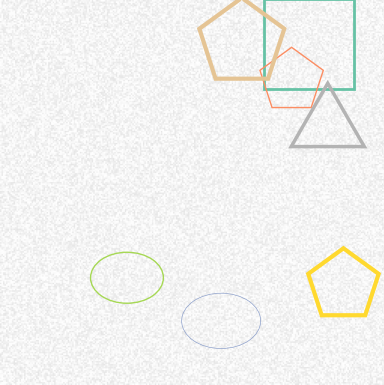[{"shape": "square", "thickness": 2, "radius": 0.59, "center": [0.803, 0.885]}, {"shape": "pentagon", "thickness": 1, "radius": 0.43, "center": [0.757, 0.791]}, {"shape": "oval", "thickness": 0.5, "radius": 0.51, "center": [0.574, 0.167]}, {"shape": "oval", "thickness": 1, "radius": 0.47, "center": [0.33, 0.279]}, {"shape": "pentagon", "thickness": 3, "radius": 0.48, "center": [0.892, 0.259]}, {"shape": "pentagon", "thickness": 3, "radius": 0.58, "center": [0.628, 0.889]}, {"shape": "triangle", "thickness": 2.5, "radius": 0.55, "center": [0.851, 0.674]}]